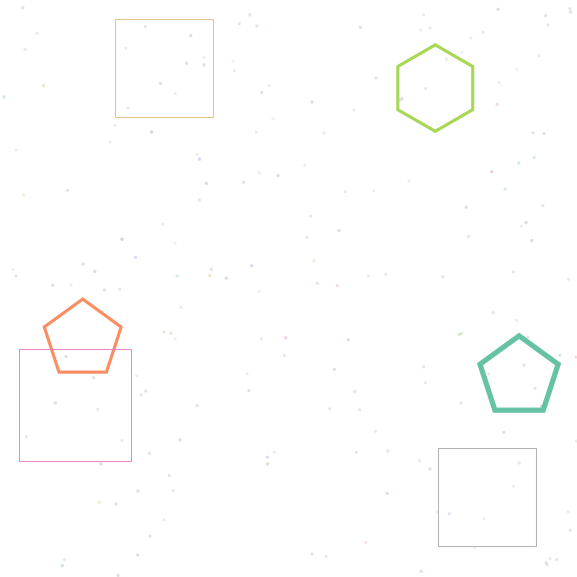[{"shape": "pentagon", "thickness": 2.5, "radius": 0.36, "center": [0.899, 0.346]}, {"shape": "pentagon", "thickness": 1.5, "radius": 0.35, "center": [0.143, 0.411]}, {"shape": "square", "thickness": 0.5, "radius": 0.48, "center": [0.129, 0.297]}, {"shape": "hexagon", "thickness": 1.5, "radius": 0.37, "center": [0.754, 0.847]}, {"shape": "square", "thickness": 0.5, "radius": 0.43, "center": [0.284, 0.881]}, {"shape": "square", "thickness": 0.5, "radius": 0.42, "center": [0.844, 0.138]}]